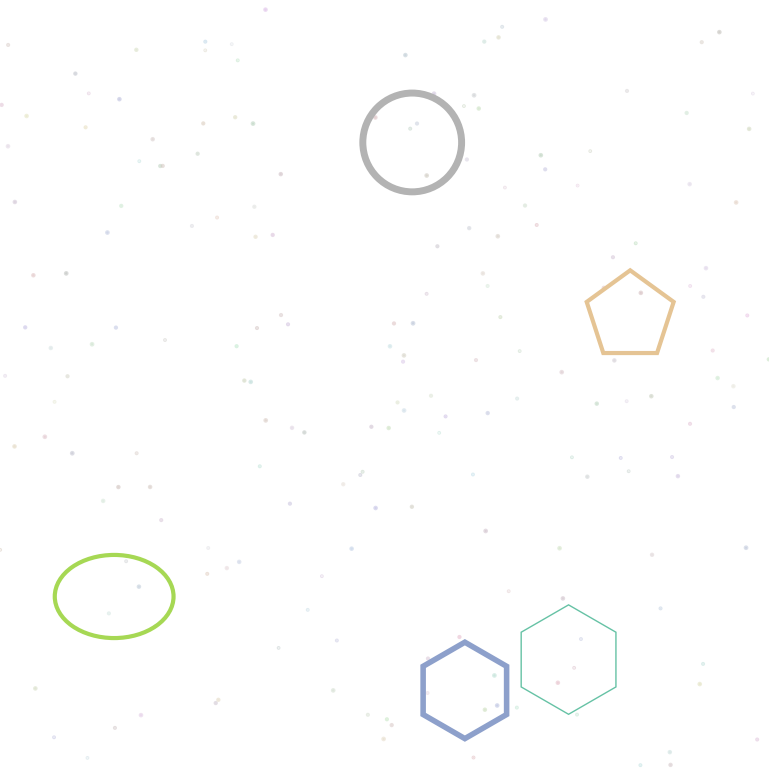[{"shape": "hexagon", "thickness": 0.5, "radius": 0.36, "center": [0.738, 0.143]}, {"shape": "hexagon", "thickness": 2, "radius": 0.31, "center": [0.604, 0.103]}, {"shape": "oval", "thickness": 1.5, "radius": 0.39, "center": [0.148, 0.225]}, {"shape": "pentagon", "thickness": 1.5, "radius": 0.3, "center": [0.818, 0.59]}, {"shape": "circle", "thickness": 2.5, "radius": 0.32, "center": [0.535, 0.815]}]